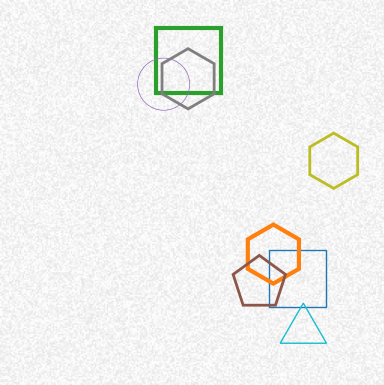[{"shape": "square", "thickness": 1, "radius": 0.37, "center": [0.774, 0.277]}, {"shape": "hexagon", "thickness": 3, "radius": 0.38, "center": [0.71, 0.34]}, {"shape": "square", "thickness": 3, "radius": 0.42, "center": [0.489, 0.842]}, {"shape": "circle", "thickness": 0.5, "radius": 0.34, "center": [0.425, 0.781]}, {"shape": "pentagon", "thickness": 2, "radius": 0.36, "center": [0.674, 0.265]}, {"shape": "hexagon", "thickness": 2, "radius": 0.39, "center": [0.489, 0.795]}, {"shape": "hexagon", "thickness": 2, "radius": 0.36, "center": [0.867, 0.582]}, {"shape": "triangle", "thickness": 1, "radius": 0.35, "center": [0.788, 0.143]}]